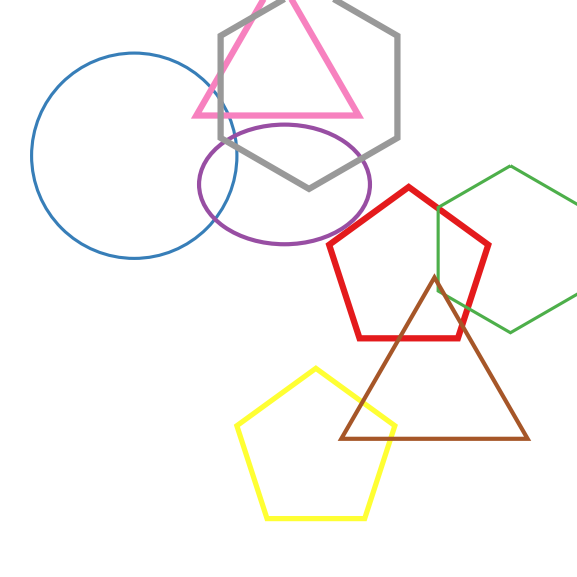[{"shape": "pentagon", "thickness": 3, "radius": 0.72, "center": [0.708, 0.53]}, {"shape": "circle", "thickness": 1.5, "radius": 0.89, "center": [0.232, 0.729]}, {"shape": "hexagon", "thickness": 1.5, "radius": 0.72, "center": [0.884, 0.568]}, {"shape": "oval", "thickness": 2, "radius": 0.74, "center": [0.493, 0.68]}, {"shape": "pentagon", "thickness": 2.5, "radius": 0.72, "center": [0.547, 0.217]}, {"shape": "triangle", "thickness": 2, "radius": 0.93, "center": [0.752, 0.332]}, {"shape": "triangle", "thickness": 3, "radius": 0.81, "center": [0.48, 0.88]}, {"shape": "hexagon", "thickness": 3, "radius": 0.88, "center": [0.535, 0.849]}]